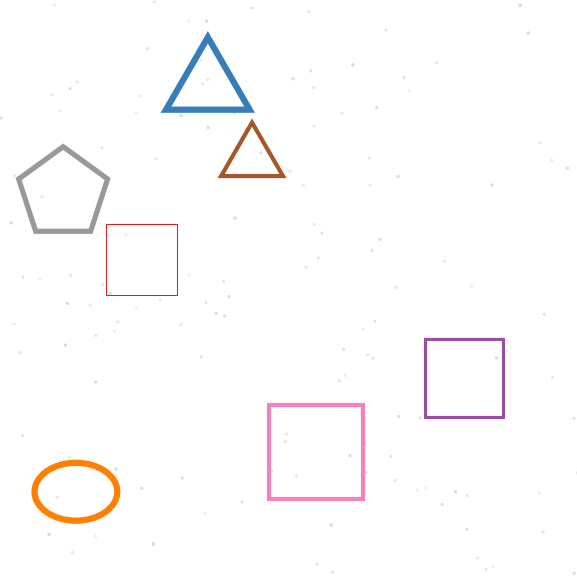[{"shape": "square", "thickness": 0.5, "radius": 0.31, "center": [0.245, 0.55]}, {"shape": "triangle", "thickness": 3, "radius": 0.42, "center": [0.36, 0.851]}, {"shape": "square", "thickness": 1.5, "radius": 0.34, "center": [0.803, 0.345]}, {"shape": "oval", "thickness": 3, "radius": 0.36, "center": [0.131, 0.148]}, {"shape": "triangle", "thickness": 2, "radius": 0.31, "center": [0.436, 0.725]}, {"shape": "square", "thickness": 2, "radius": 0.41, "center": [0.547, 0.216]}, {"shape": "pentagon", "thickness": 2.5, "radius": 0.4, "center": [0.109, 0.664]}]